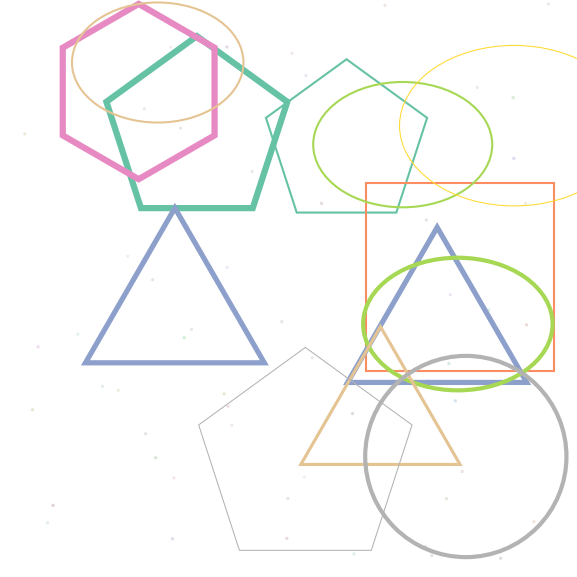[{"shape": "pentagon", "thickness": 3, "radius": 0.82, "center": [0.341, 0.772]}, {"shape": "pentagon", "thickness": 1, "radius": 0.73, "center": [0.6, 0.75]}, {"shape": "square", "thickness": 1, "radius": 0.81, "center": [0.797, 0.519]}, {"shape": "triangle", "thickness": 2.5, "radius": 0.9, "center": [0.757, 0.426]}, {"shape": "triangle", "thickness": 2.5, "radius": 0.89, "center": [0.303, 0.46]}, {"shape": "hexagon", "thickness": 3, "radius": 0.76, "center": [0.24, 0.841]}, {"shape": "oval", "thickness": 1, "radius": 0.77, "center": [0.697, 0.749]}, {"shape": "oval", "thickness": 2, "radius": 0.82, "center": [0.793, 0.438]}, {"shape": "oval", "thickness": 0.5, "radius": 0.99, "center": [0.89, 0.782]}, {"shape": "oval", "thickness": 1, "radius": 0.74, "center": [0.273, 0.891]}, {"shape": "triangle", "thickness": 1.5, "radius": 0.8, "center": [0.659, 0.274]}, {"shape": "circle", "thickness": 2, "radius": 0.87, "center": [0.807, 0.209]}, {"shape": "pentagon", "thickness": 0.5, "radius": 0.97, "center": [0.529, 0.203]}]